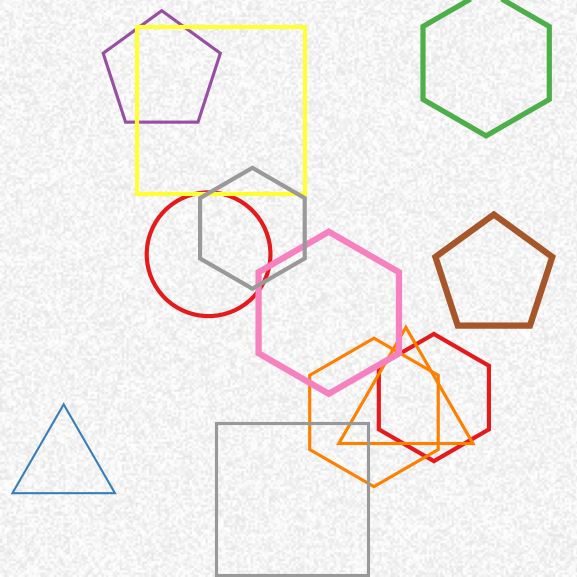[{"shape": "hexagon", "thickness": 2, "radius": 0.55, "center": [0.751, 0.311]}, {"shape": "circle", "thickness": 2, "radius": 0.54, "center": [0.361, 0.559]}, {"shape": "triangle", "thickness": 1, "radius": 0.51, "center": [0.11, 0.196]}, {"shape": "hexagon", "thickness": 2.5, "radius": 0.63, "center": [0.842, 0.89]}, {"shape": "pentagon", "thickness": 1.5, "radius": 0.53, "center": [0.28, 0.874]}, {"shape": "hexagon", "thickness": 1.5, "radius": 0.64, "center": [0.648, 0.285]}, {"shape": "triangle", "thickness": 1.5, "radius": 0.67, "center": [0.703, 0.298]}, {"shape": "square", "thickness": 2, "radius": 0.72, "center": [0.382, 0.808]}, {"shape": "pentagon", "thickness": 3, "radius": 0.53, "center": [0.855, 0.521]}, {"shape": "hexagon", "thickness": 3, "radius": 0.7, "center": [0.569, 0.458]}, {"shape": "hexagon", "thickness": 2, "radius": 0.52, "center": [0.437, 0.604]}, {"shape": "square", "thickness": 1.5, "radius": 0.66, "center": [0.505, 0.135]}]